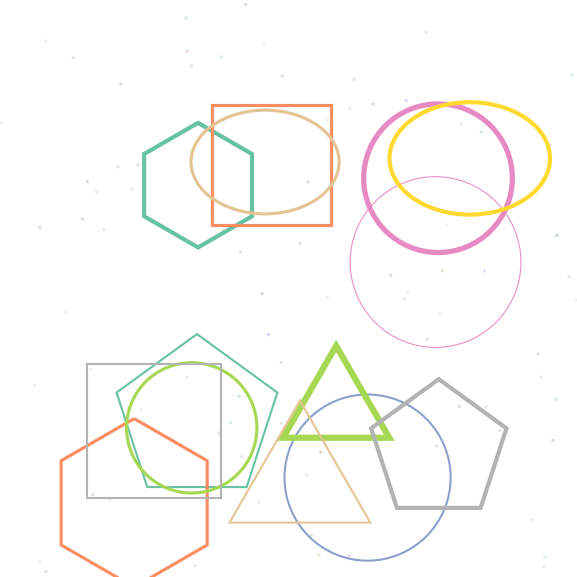[{"shape": "hexagon", "thickness": 2, "radius": 0.54, "center": [0.343, 0.679]}, {"shape": "pentagon", "thickness": 1, "radius": 0.73, "center": [0.341, 0.274]}, {"shape": "hexagon", "thickness": 1.5, "radius": 0.73, "center": [0.232, 0.128]}, {"shape": "square", "thickness": 1.5, "radius": 0.52, "center": [0.47, 0.713]}, {"shape": "circle", "thickness": 1, "radius": 0.72, "center": [0.636, 0.172]}, {"shape": "circle", "thickness": 2.5, "radius": 0.64, "center": [0.759, 0.691]}, {"shape": "circle", "thickness": 0.5, "radius": 0.74, "center": [0.754, 0.545]}, {"shape": "circle", "thickness": 1.5, "radius": 0.56, "center": [0.332, 0.258]}, {"shape": "triangle", "thickness": 3, "radius": 0.53, "center": [0.582, 0.294]}, {"shape": "oval", "thickness": 2, "radius": 0.69, "center": [0.813, 0.725]}, {"shape": "oval", "thickness": 1.5, "radius": 0.64, "center": [0.459, 0.719]}, {"shape": "triangle", "thickness": 1, "radius": 0.7, "center": [0.519, 0.165]}, {"shape": "pentagon", "thickness": 2, "radius": 0.62, "center": [0.76, 0.219]}, {"shape": "square", "thickness": 1, "radius": 0.58, "center": [0.266, 0.252]}]